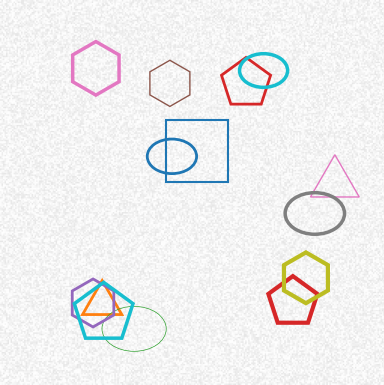[{"shape": "square", "thickness": 1.5, "radius": 0.4, "center": [0.512, 0.607]}, {"shape": "oval", "thickness": 2, "radius": 0.32, "center": [0.447, 0.594]}, {"shape": "triangle", "thickness": 2, "radius": 0.29, "center": [0.265, 0.212]}, {"shape": "oval", "thickness": 0.5, "radius": 0.42, "center": [0.348, 0.146]}, {"shape": "pentagon", "thickness": 3, "radius": 0.33, "center": [0.761, 0.216]}, {"shape": "pentagon", "thickness": 2, "radius": 0.34, "center": [0.639, 0.784]}, {"shape": "hexagon", "thickness": 2, "radius": 0.31, "center": [0.242, 0.213]}, {"shape": "hexagon", "thickness": 1, "radius": 0.3, "center": [0.441, 0.783]}, {"shape": "triangle", "thickness": 1, "radius": 0.37, "center": [0.87, 0.525]}, {"shape": "hexagon", "thickness": 2.5, "radius": 0.35, "center": [0.249, 0.823]}, {"shape": "oval", "thickness": 2.5, "radius": 0.39, "center": [0.818, 0.446]}, {"shape": "hexagon", "thickness": 3, "radius": 0.33, "center": [0.795, 0.278]}, {"shape": "pentagon", "thickness": 2.5, "radius": 0.4, "center": [0.269, 0.186]}, {"shape": "oval", "thickness": 2.5, "radius": 0.31, "center": [0.685, 0.817]}]